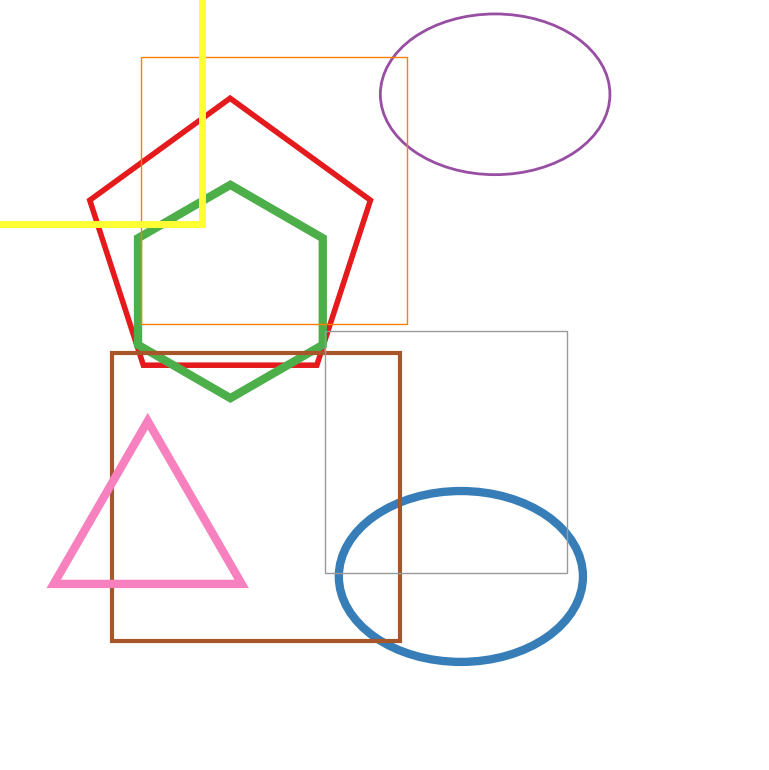[{"shape": "pentagon", "thickness": 2, "radius": 0.96, "center": [0.299, 0.681]}, {"shape": "oval", "thickness": 3, "radius": 0.79, "center": [0.599, 0.251]}, {"shape": "hexagon", "thickness": 3, "radius": 0.69, "center": [0.299, 0.621]}, {"shape": "oval", "thickness": 1, "radius": 0.75, "center": [0.643, 0.878]}, {"shape": "square", "thickness": 0.5, "radius": 0.86, "center": [0.356, 0.753]}, {"shape": "square", "thickness": 2.5, "radius": 0.75, "center": [0.113, 0.859]}, {"shape": "square", "thickness": 1.5, "radius": 0.94, "center": [0.332, 0.354]}, {"shape": "triangle", "thickness": 3, "radius": 0.7, "center": [0.192, 0.312]}, {"shape": "square", "thickness": 0.5, "radius": 0.79, "center": [0.579, 0.413]}]